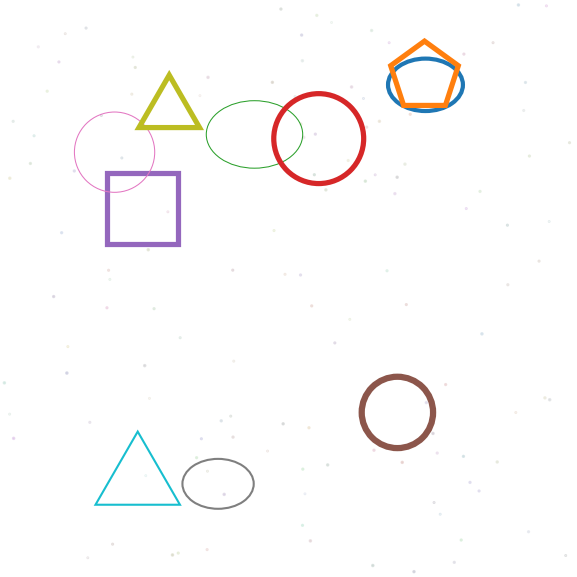[{"shape": "oval", "thickness": 2, "radius": 0.32, "center": [0.737, 0.852]}, {"shape": "pentagon", "thickness": 2.5, "radius": 0.31, "center": [0.735, 0.866]}, {"shape": "oval", "thickness": 0.5, "radius": 0.42, "center": [0.441, 0.766]}, {"shape": "circle", "thickness": 2.5, "radius": 0.39, "center": [0.552, 0.759]}, {"shape": "square", "thickness": 2.5, "radius": 0.31, "center": [0.247, 0.639]}, {"shape": "circle", "thickness": 3, "radius": 0.31, "center": [0.688, 0.285]}, {"shape": "circle", "thickness": 0.5, "radius": 0.35, "center": [0.198, 0.736]}, {"shape": "oval", "thickness": 1, "radius": 0.31, "center": [0.378, 0.161]}, {"shape": "triangle", "thickness": 2.5, "radius": 0.3, "center": [0.293, 0.809]}, {"shape": "triangle", "thickness": 1, "radius": 0.42, "center": [0.238, 0.167]}]